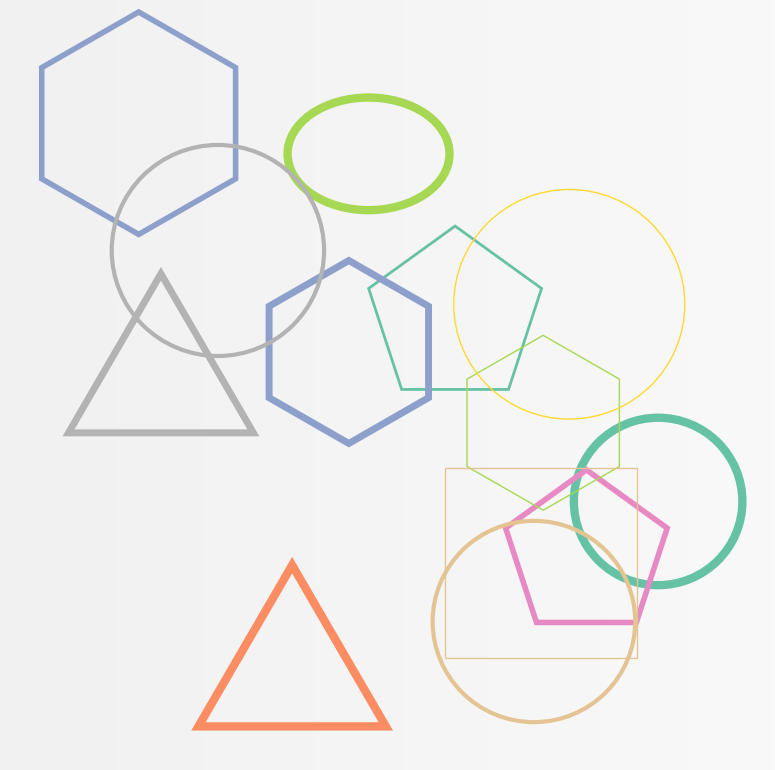[{"shape": "circle", "thickness": 3, "radius": 0.54, "center": [0.849, 0.349]}, {"shape": "pentagon", "thickness": 1, "radius": 0.59, "center": [0.587, 0.589]}, {"shape": "triangle", "thickness": 3, "radius": 0.7, "center": [0.377, 0.126]}, {"shape": "hexagon", "thickness": 2.5, "radius": 0.59, "center": [0.45, 0.543]}, {"shape": "hexagon", "thickness": 2, "radius": 0.72, "center": [0.179, 0.84]}, {"shape": "pentagon", "thickness": 2, "radius": 0.55, "center": [0.757, 0.28]}, {"shape": "hexagon", "thickness": 0.5, "radius": 0.57, "center": [0.701, 0.451]}, {"shape": "oval", "thickness": 3, "radius": 0.52, "center": [0.476, 0.8]}, {"shape": "circle", "thickness": 0.5, "radius": 0.75, "center": [0.735, 0.605]}, {"shape": "circle", "thickness": 1.5, "radius": 0.65, "center": [0.689, 0.193]}, {"shape": "square", "thickness": 0.5, "radius": 0.62, "center": [0.698, 0.269]}, {"shape": "triangle", "thickness": 2.5, "radius": 0.69, "center": [0.208, 0.507]}, {"shape": "circle", "thickness": 1.5, "radius": 0.69, "center": [0.281, 0.675]}]